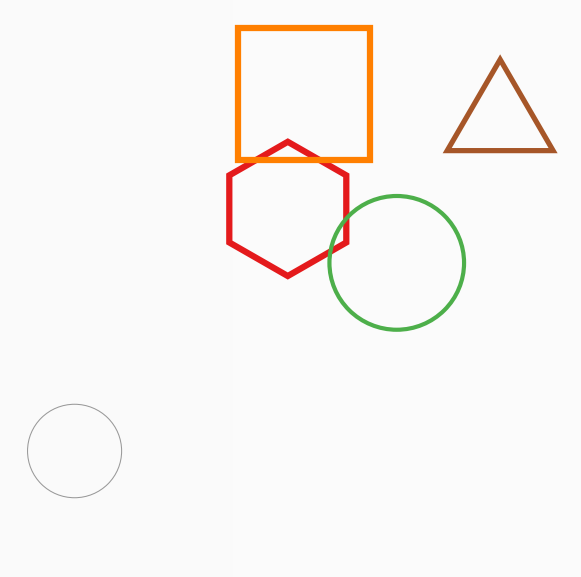[{"shape": "hexagon", "thickness": 3, "radius": 0.58, "center": [0.495, 0.637]}, {"shape": "circle", "thickness": 2, "radius": 0.58, "center": [0.683, 0.544]}, {"shape": "square", "thickness": 3, "radius": 0.57, "center": [0.522, 0.836]}, {"shape": "triangle", "thickness": 2.5, "radius": 0.53, "center": [0.86, 0.791]}, {"shape": "circle", "thickness": 0.5, "radius": 0.4, "center": [0.128, 0.218]}]